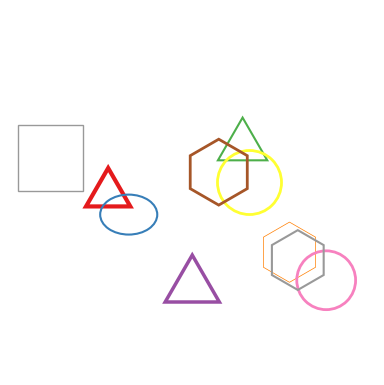[{"shape": "triangle", "thickness": 3, "radius": 0.33, "center": [0.281, 0.497]}, {"shape": "oval", "thickness": 1.5, "radius": 0.37, "center": [0.334, 0.443]}, {"shape": "triangle", "thickness": 1.5, "radius": 0.37, "center": [0.63, 0.621]}, {"shape": "triangle", "thickness": 2.5, "radius": 0.41, "center": [0.499, 0.256]}, {"shape": "hexagon", "thickness": 0.5, "radius": 0.39, "center": [0.752, 0.345]}, {"shape": "circle", "thickness": 2, "radius": 0.42, "center": [0.648, 0.526]}, {"shape": "hexagon", "thickness": 2, "radius": 0.43, "center": [0.568, 0.553]}, {"shape": "circle", "thickness": 2, "radius": 0.38, "center": [0.847, 0.272]}, {"shape": "hexagon", "thickness": 1.5, "radius": 0.39, "center": [0.773, 0.325]}, {"shape": "square", "thickness": 1, "radius": 0.43, "center": [0.131, 0.589]}]